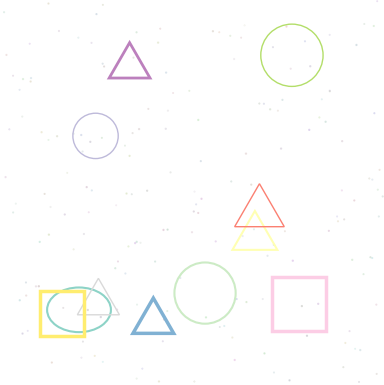[{"shape": "oval", "thickness": 1.5, "radius": 0.41, "center": [0.205, 0.195]}, {"shape": "triangle", "thickness": 1.5, "radius": 0.34, "center": [0.662, 0.385]}, {"shape": "circle", "thickness": 1, "radius": 0.29, "center": [0.248, 0.647]}, {"shape": "triangle", "thickness": 1, "radius": 0.37, "center": [0.674, 0.448]}, {"shape": "triangle", "thickness": 2.5, "radius": 0.31, "center": [0.398, 0.165]}, {"shape": "circle", "thickness": 1, "radius": 0.4, "center": [0.758, 0.856]}, {"shape": "square", "thickness": 2.5, "radius": 0.35, "center": [0.777, 0.211]}, {"shape": "triangle", "thickness": 1, "radius": 0.32, "center": [0.256, 0.214]}, {"shape": "triangle", "thickness": 2, "radius": 0.31, "center": [0.337, 0.828]}, {"shape": "circle", "thickness": 1.5, "radius": 0.4, "center": [0.533, 0.239]}, {"shape": "square", "thickness": 2.5, "radius": 0.29, "center": [0.161, 0.185]}]